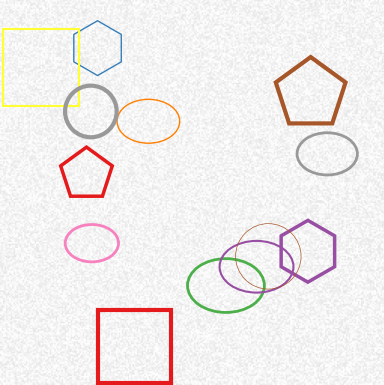[{"shape": "square", "thickness": 3, "radius": 0.47, "center": [0.349, 0.1]}, {"shape": "pentagon", "thickness": 2.5, "radius": 0.35, "center": [0.225, 0.547]}, {"shape": "hexagon", "thickness": 1, "radius": 0.36, "center": [0.253, 0.875]}, {"shape": "oval", "thickness": 2, "radius": 0.5, "center": [0.587, 0.258]}, {"shape": "hexagon", "thickness": 2.5, "radius": 0.4, "center": [0.8, 0.347]}, {"shape": "oval", "thickness": 1.5, "radius": 0.48, "center": [0.666, 0.307]}, {"shape": "oval", "thickness": 1, "radius": 0.41, "center": [0.385, 0.685]}, {"shape": "square", "thickness": 1.5, "radius": 0.5, "center": [0.107, 0.824]}, {"shape": "pentagon", "thickness": 3, "radius": 0.48, "center": [0.807, 0.757]}, {"shape": "circle", "thickness": 0.5, "radius": 0.43, "center": [0.697, 0.334]}, {"shape": "oval", "thickness": 2, "radius": 0.35, "center": [0.239, 0.368]}, {"shape": "circle", "thickness": 3, "radius": 0.34, "center": [0.236, 0.711]}, {"shape": "oval", "thickness": 2, "radius": 0.39, "center": [0.85, 0.6]}]